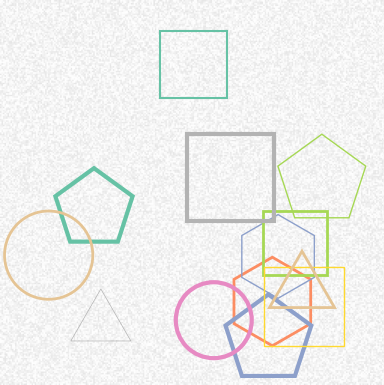[{"shape": "pentagon", "thickness": 3, "radius": 0.53, "center": [0.244, 0.458]}, {"shape": "square", "thickness": 1.5, "radius": 0.44, "center": [0.502, 0.833]}, {"shape": "hexagon", "thickness": 2, "radius": 0.58, "center": [0.707, 0.217]}, {"shape": "hexagon", "thickness": 1, "radius": 0.54, "center": [0.722, 0.334]}, {"shape": "pentagon", "thickness": 3, "radius": 0.59, "center": [0.697, 0.118]}, {"shape": "circle", "thickness": 3, "radius": 0.49, "center": [0.555, 0.168]}, {"shape": "pentagon", "thickness": 1, "radius": 0.6, "center": [0.836, 0.531]}, {"shape": "square", "thickness": 2, "radius": 0.42, "center": [0.766, 0.369]}, {"shape": "square", "thickness": 1, "radius": 0.52, "center": [0.79, 0.203]}, {"shape": "triangle", "thickness": 2, "radius": 0.49, "center": [0.784, 0.25]}, {"shape": "circle", "thickness": 2, "radius": 0.57, "center": [0.126, 0.337]}, {"shape": "triangle", "thickness": 0.5, "radius": 0.45, "center": [0.262, 0.159]}, {"shape": "square", "thickness": 3, "radius": 0.56, "center": [0.599, 0.538]}]